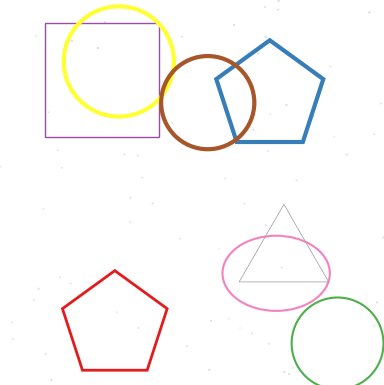[{"shape": "pentagon", "thickness": 2, "radius": 0.71, "center": [0.298, 0.154]}, {"shape": "pentagon", "thickness": 3, "radius": 0.73, "center": [0.701, 0.749]}, {"shape": "circle", "thickness": 1.5, "radius": 0.6, "center": [0.877, 0.108]}, {"shape": "square", "thickness": 1, "radius": 0.74, "center": [0.265, 0.792]}, {"shape": "circle", "thickness": 3, "radius": 0.72, "center": [0.309, 0.84]}, {"shape": "circle", "thickness": 3, "radius": 0.61, "center": [0.54, 0.733]}, {"shape": "oval", "thickness": 1.5, "radius": 0.7, "center": [0.717, 0.29]}, {"shape": "triangle", "thickness": 0.5, "radius": 0.67, "center": [0.737, 0.335]}]